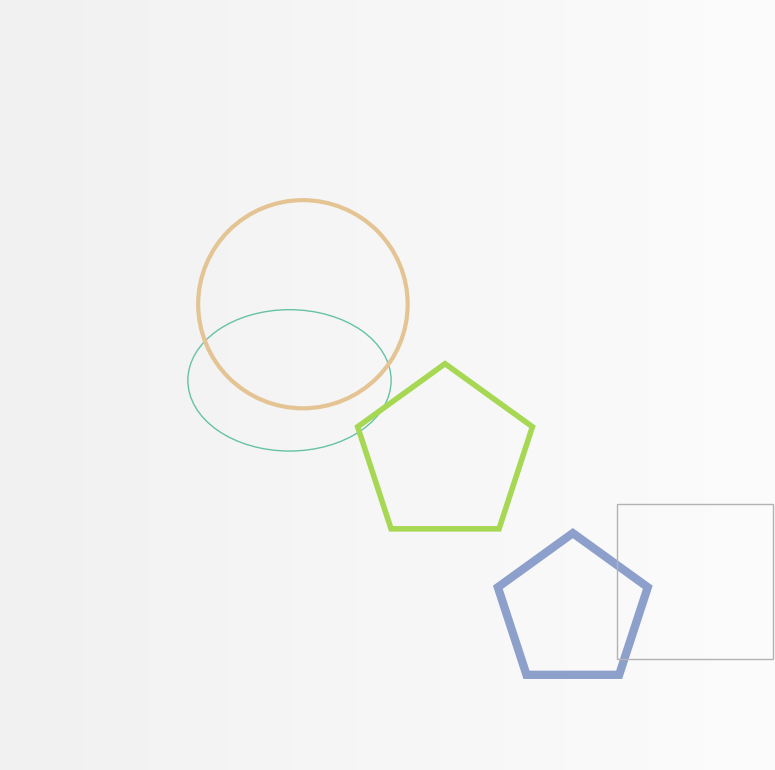[{"shape": "oval", "thickness": 0.5, "radius": 0.66, "center": [0.374, 0.506]}, {"shape": "pentagon", "thickness": 3, "radius": 0.51, "center": [0.739, 0.206]}, {"shape": "pentagon", "thickness": 2, "radius": 0.59, "center": [0.574, 0.409]}, {"shape": "circle", "thickness": 1.5, "radius": 0.68, "center": [0.391, 0.605]}, {"shape": "square", "thickness": 0.5, "radius": 0.5, "center": [0.897, 0.245]}]